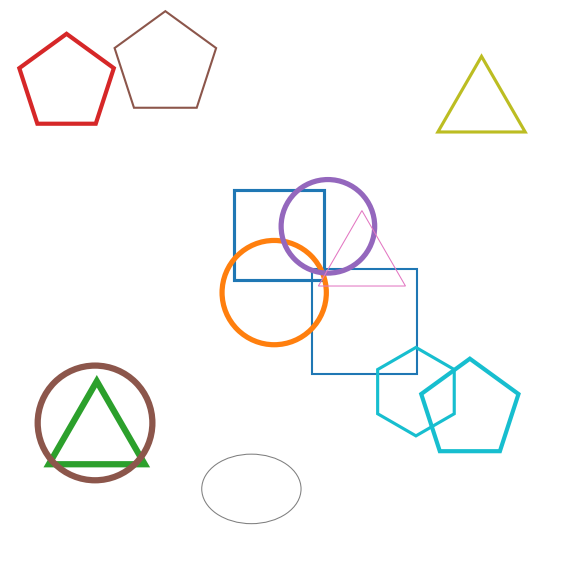[{"shape": "square", "thickness": 1, "radius": 0.45, "center": [0.631, 0.442]}, {"shape": "square", "thickness": 1.5, "radius": 0.39, "center": [0.483, 0.593]}, {"shape": "circle", "thickness": 2.5, "radius": 0.45, "center": [0.475, 0.492]}, {"shape": "triangle", "thickness": 3, "radius": 0.48, "center": [0.168, 0.243]}, {"shape": "pentagon", "thickness": 2, "radius": 0.43, "center": [0.115, 0.855]}, {"shape": "circle", "thickness": 2.5, "radius": 0.4, "center": [0.568, 0.607]}, {"shape": "pentagon", "thickness": 1, "radius": 0.46, "center": [0.286, 0.887]}, {"shape": "circle", "thickness": 3, "radius": 0.5, "center": [0.165, 0.267]}, {"shape": "triangle", "thickness": 0.5, "radius": 0.44, "center": [0.627, 0.547]}, {"shape": "oval", "thickness": 0.5, "radius": 0.43, "center": [0.435, 0.153]}, {"shape": "triangle", "thickness": 1.5, "radius": 0.44, "center": [0.834, 0.814]}, {"shape": "pentagon", "thickness": 2, "radius": 0.44, "center": [0.814, 0.289]}, {"shape": "hexagon", "thickness": 1.5, "radius": 0.38, "center": [0.72, 0.321]}]